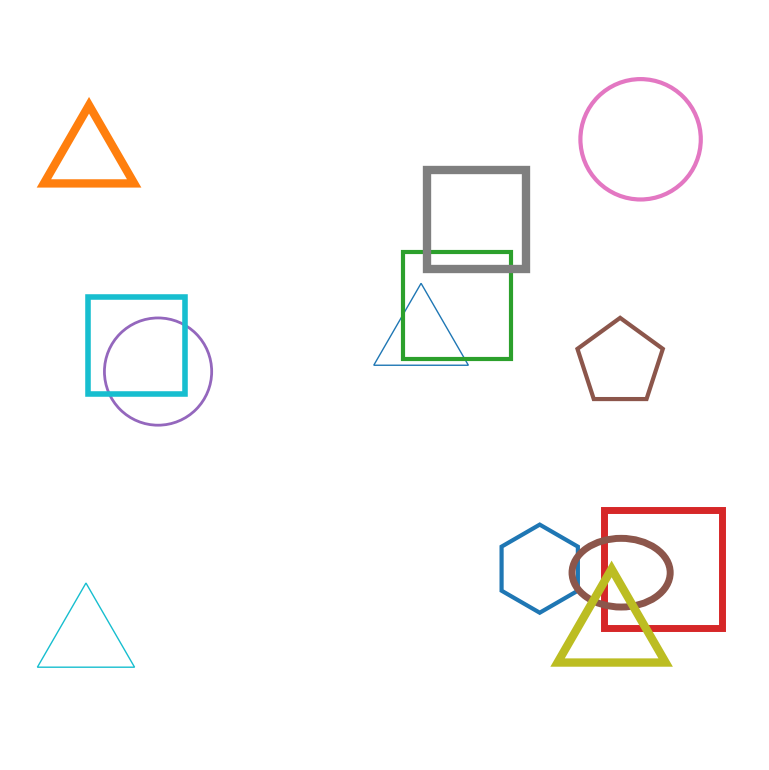[{"shape": "hexagon", "thickness": 1.5, "radius": 0.29, "center": [0.701, 0.261]}, {"shape": "triangle", "thickness": 0.5, "radius": 0.35, "center": [0.547, 0.561]}, {"shape": "triangle", "thickness": 3, "radius": 0.34, "center": [0.116, 0.796]}, {"shape": "square", "thickness": 1.5, "radius": 0.35, "center": [0.593, 0.603]}, {"shape": "square", "thickness": 2.5, "radius": 0.38, "center": [0.862, 0.261]}, {"shape": "circle", "thickness": 1, "radius": 0.35, "center": [0.205, 0.517]}, {"shape": "oval", "thickness": 2.5, "radius": 0.32, "center": [0.807, 0.256]}, {"shape": "pentagon", "thickness": 1.5, "radius": 0.29, "center": [0.805, 0.529]}, {"shape": "circle", "thickness": 1.5, "radius": 0.39, "center": [0.832, 0.819]}, {"shape": "square", "thickness": 3, "radius": 0.32, "center": [0.619, 0.715]}, {"shape": "triangle", "thickness": 3, "radius": 0.41, "center": [0.794, 0.18]}, {"shape": "triangle", "thickness": 0.5, "radius": 0.36, "center": [0.112, 0.17]}, {"shape": "square", "thickness": 2, "radius": 0.32, "center": [0.177, 0.551]}]